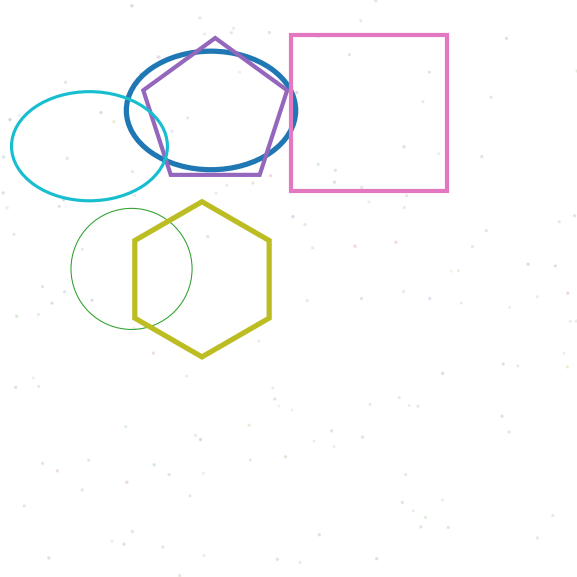[{"shape": "oval", "thickness": 2.5, "radius": 0.73, "center": [0.365, 0.808]}, {"shape": "circle", "thickness": 0.5, "radius": 0.52, "center": [0.228, 0.533]}, {"shape": "pentagon", "thickness": 2, "radius": 0.65, "center": [0.373, 0.802]}, {"shape": "square", "thickness": 2, "radius": 0.68, "center": [0.639, 0.803]}, {"shape": "hexagon", "thickness": 2.5, "radius": 0.67, "center": [0.35, 0.515]}, {"shape": "oval", "thickness": 1.5, "radius": 0.67, "center": [0.155, 0.746]}]